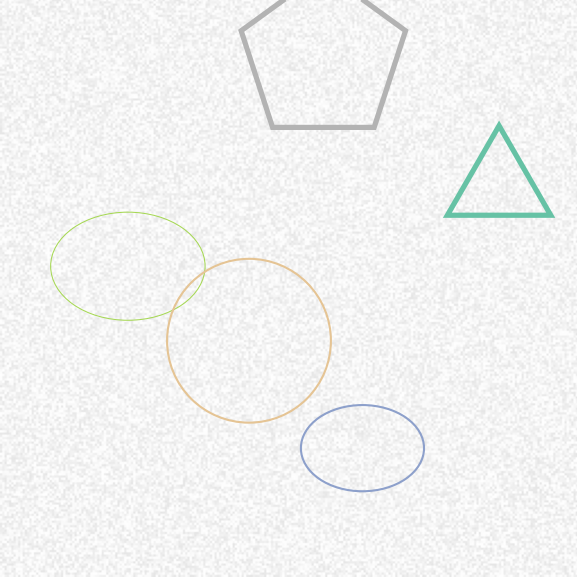[{"shape": "triangle", "thickness": 2.5, "radius": 0.52, "center": [0.864, 0.678]}, {"shape": "oval", "thickness": 1, "radius": 0.53, "center": [0.628, 0.223]}, {"shape": "oval", "thickness": 0.5, "radius": 0.67, "center": [0.221, 0.538]}, {"shape": "circle", "thickness": 1, "radius": 0.71, "center": [0.431, 0.409]}, {"shape": "pentagon", "thickness": 2.5, "radius": 0.75, "center": [0.56, 0.9]}]